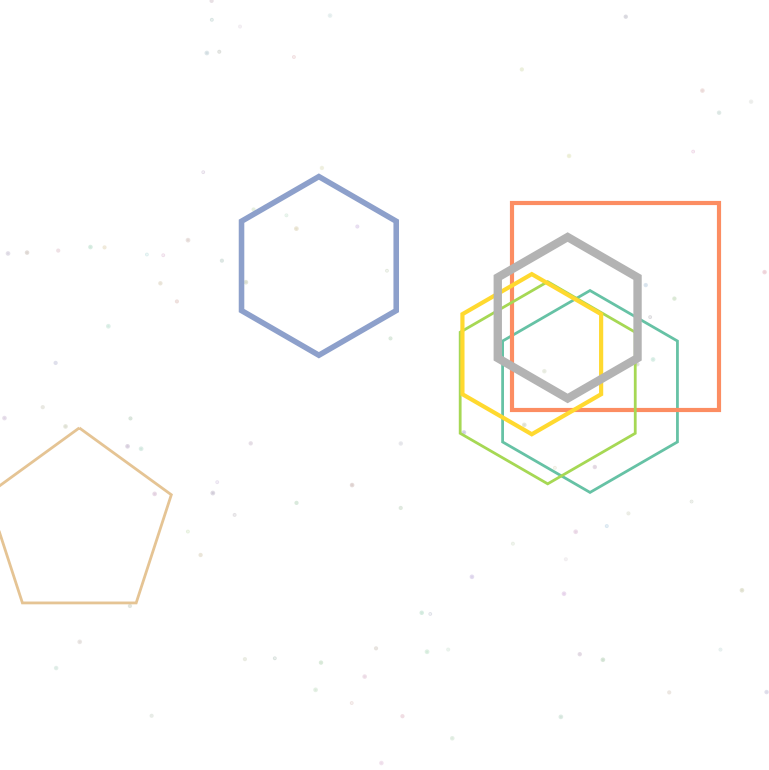[{"shape": "hexagon", "thickness": 1, "radius": 0.66, "center": [0.766, 0.492]}, {"shape": "square", "thickness": 1.5, "radius": 0.67, "center": [0.799, 0.602]}, {"shape": "hexagon", "thickness": 2, "radius": 0.58, "center": [0.414, 0.655]}, {"shape": "hexagon", "thickness": 1, "radius": 0.66, "center": [0.711, 0.503]}, {"shape": "hexagon", "thickness": 1.5, "radius": 0.52, "center": [0.691, 0.54]}, {"shape": "pentagon", "thickness": 1, "radius": 0.63, "center": [0.103, 0.319]}, {"shape": "hexagon", "thickness": 3, "radius": 0.52, "center": [0.737, 0.587]}]